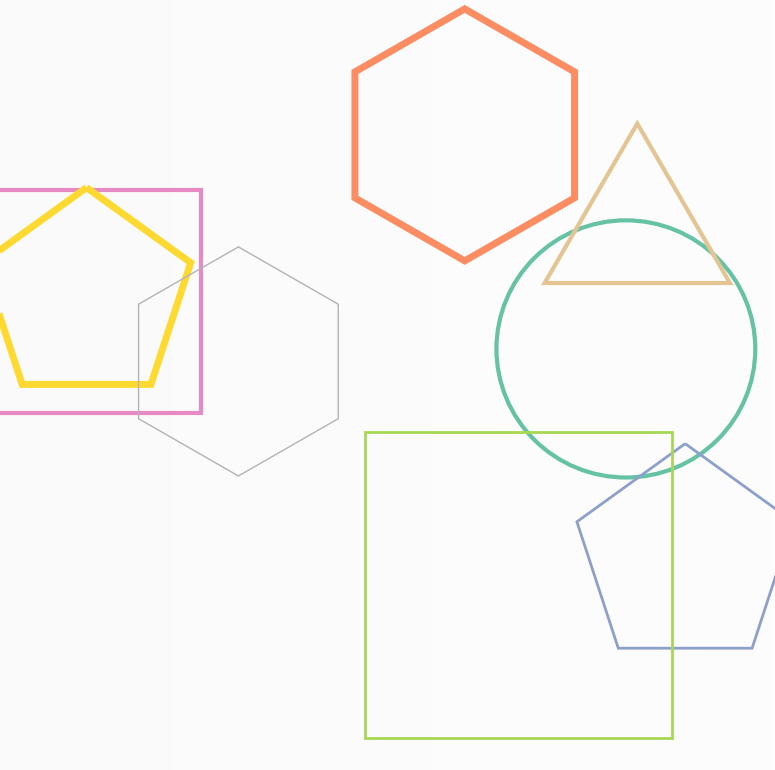[{"shape": "circle", "thickness": 1.5, "radius": 0.83, "center": [0.808, 0.547]}, {"shape": "hexagon", "thickness": 2.5, "radius": 0.82, "center": [0.6, 0.825]}, {"shape": "pentagon", "thickness": 1, "radius": 0.73, "center": [0.884, 0.277]}, {"shape": "square", "thickness": 1.5, "radius": 0.72, "center": [0.115, 0.609]}, {"shape": "square", "thickness": 1, "radius": 0.99, "center": [0.669, 0.24]}, {"shape": "pentagon", "thickness": 2.5, "radius": 0.71, "center": [0.112, 0.615]}, {"shape": "triangle", "thickness": 1.5, "radius": 0.69, "center": [0.822, 0.701]}, {"shape": "hexagon", "thickness": 0.5, "radius": 0.74, "center": [0.308, 0.531]}]